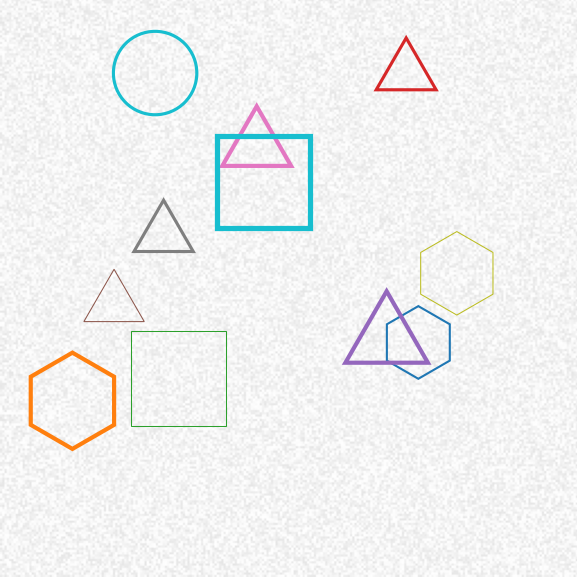[{"shape": "hexagon", "thickness": 1, "radius": 0.31, "center": [0.724, 0.406]}, {"shape": "hexagon", "thickness": 2, "radius": 0.42, "center": [0.125, 0.305]}, {"shape": "square", "thickness": 0.5, "radius": 0.41, "center": [0.309, 0.344]}, {"shape": "triangle", "thickness": 1.5, "radius": 0.3, "center": [0.703, 0.874]}, {"shape": "triangle", "thickness": 2, "radius": 0.41, "center": [0.67, 0.412]}, {"shape": "triangle", "thickness": 0.5, "radius": 0.3, "center": [0.198, 0.472]}, {"shape": "triangle", "thickness": 2, "radius": 0.34, "center": [0.445, 0.746]}, {"shape": "triangle", "thickness": 1.5, "radius": 0.3, "center": [0.283, 0.593]}, {"shape": "hexagon", "thickness": 0.5, "radius": 0.36, "center": [0.791, 0.526]}, {"shape": "circle", "thickness": 1.5, "radius": 0.36, "center": [0.269, 0.873]}, {"shape": "square", "thickness": 2.5, "radius": 0.4, "center": [0.456, 0.684]}]